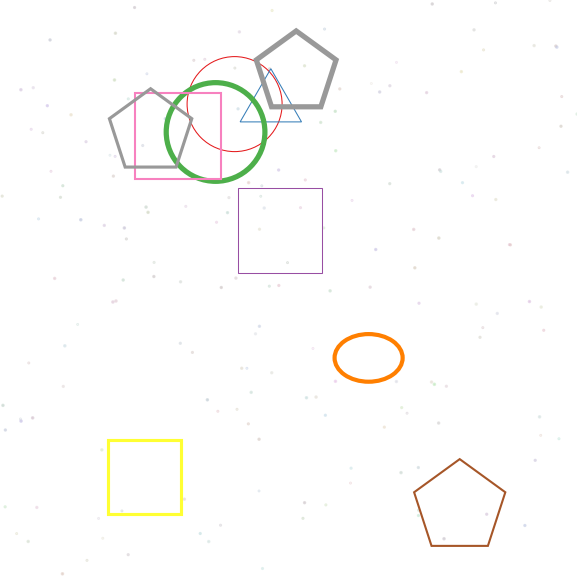[{"shape": "circle", "thickness": 0.5, "radius": 0.41, "center": [0.406, 0.819]}, {"shape": "triangle", "thickness": 0.5, "radius": 0.31, "center": [0.469, 0.819]}, {"shape": "circle", "thickness": 2.5, "radius": 0.43, "center": [0.373, 0.771]}, {"shape": "square", "thickness": 0.5, "radius": 0.37, "center": [0.485, 0.6]}, {"shape": "oval", "thickness": 2, "radius": 0.29, "center": [0.638, 0.379]}, {"shape": "square", "thickness": 1.5, "radius": 0.32, "center": [0.25, 0.173]}, {"shape": "pentagon", "thickness": 1, "radius": 0.42, "center": [0.796, 0.121]}, {"shape": "square", "thickness": 1, "radius": 0.37, "center": [0.308, 0.763]}, {"shape": "pentagon", "thickness": 1.5, "radius": 0.37, "center": [0.261, 0.77]}, {"shape": "pentagon", "thickness": 2.5, "radius": 0.36, "center": [0.513, 0.873]}]